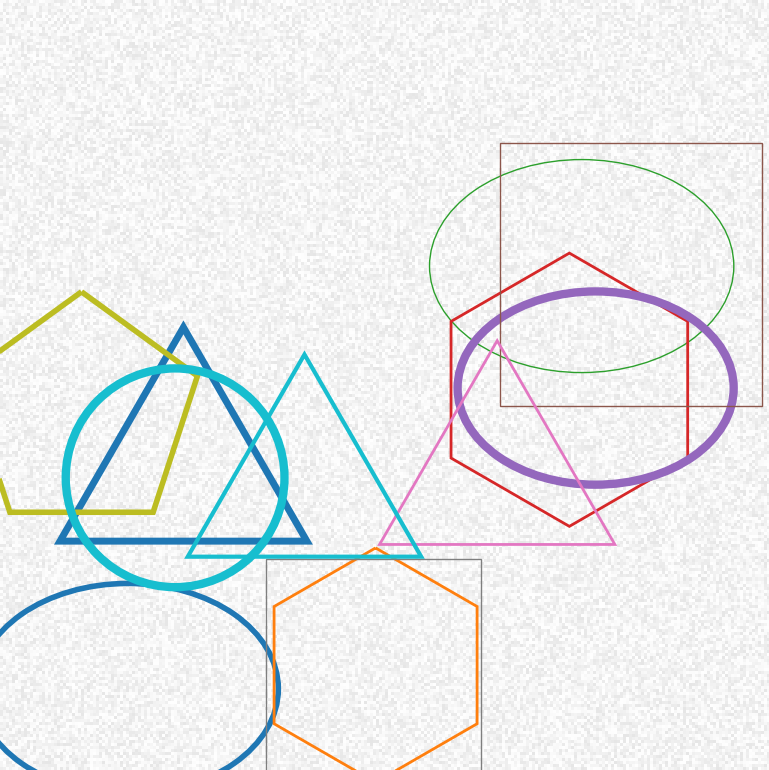[{"shape": "triangle", "thickness": 2.5, "radius": 0.93, "center": [0.238, 0.39]}, {"shape": "oval", "thickness": 2, "radius": 0.98, "center": [0.166, 0.105]}, {"shape": "hexagon", "thickness": 1, "radius": 0.76, "center": [0.488, 0.136]}, {"shape": "oval", "thickness": 0.5, "radius": 0.99, "center": [0.755, 0.654]}, {"shape": "hexagon", "thickness": 1, "radius": 0.89, "center": [0.739, 0.494]}, {"shape": "oval", "thickness": 3, "radius": 0.9, "center": [0.774, 0.496]}, {"shape": "square", "thickness": 0.5, "radius": 0.85, "center": [0.82, 0.644]}, {"shape": "triangle", "thickness": 1, "radius": 0.88, "center": [0.646, 0.381]}, {"shape": "square", "thickness": 0.5, "radius": 0.7, "center": [0.485, 0.135]}, {"shape": "pentagon", "thickness": 2, "radius": 0.79, "center": [0.106, 0.463]}, {"shape": "circle", "thickness": 3, "radius": 0.71, "center": [0.227, 0.379]}, {"shape": "triangle", "thickness": 1.5, "radius": 0.88, "center": [0.395, 0.365]}]